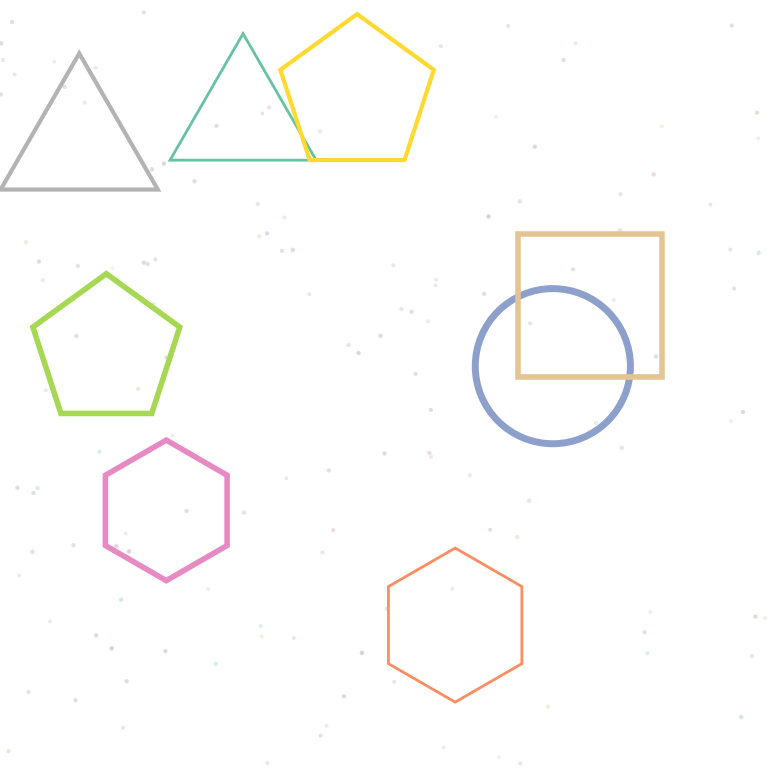[{"shape": "triangle", "thickness": 1, "radius": 0.55, "center": [0.316, 0.847]}, {"shape": "hexagon", "thickness": 1, "radius": 0.5, "center": [0.591, 0.188]}, {"shape": "circle", "thickness": 2.5, "radius": 0.5, "center": [0.718, 0.524]}, {"shape": "hexagon", "thickness": 2, "radius": 0.46, "center": [0.216, 0.337]}, {"shape": "pentagon", "thickness": 2, "radius": 0.5, "center": [0.138, 0.544]}, {"shape": "pentagon", "thickness": 1.5, "radius": 0.52, "center": [0.464, 0.877]}, {"shape": "square", "thickness": 2, "radius": 0.46, "center": [0.766, 0.603]}, {"shape": "triangle", "thickness": 1.5, "radius": 0.59, "center": [0.103, 0.813]}]